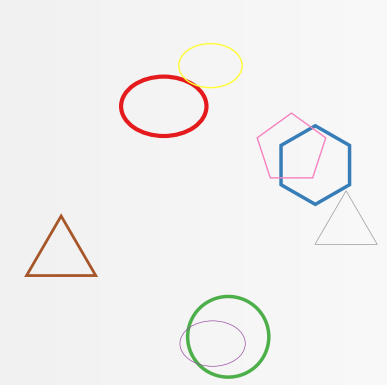[{"shape": "oval", "thickness": 3, "radius": 0.55, "center": [0.423, 0.724]}, {"shape": "hexagon", "thickness": 2.5, "radius": 0.51, "center": [0.814, 0.571]}, {"shape": "circle", "thickness": 2.5, "radius": 0.52, "center": [0.589, 0.125]}, {"shape": "oval", "thickness": 0.5, "radius": 0.42, "center": [0.549, 0.108]}, {"shape": "oval", "thickness": 1, "radius": 0.41, "center": [0.543, 0.829]}, {"shape": "triangle", "thickness": 2, "radius": 0.52, "center": [0.158, 0.336]}, {"shape": "pentagon", "thickness": 1, "radius": 0.46, "center": [0.752, 0.613]}, {"shape": "triangle", "thickness": 0.5, "radius": 0.46, "center": [0.893, 0.412]}]